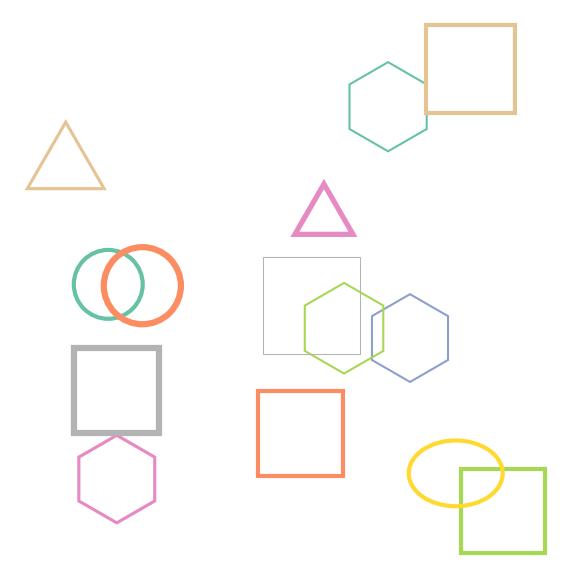[{"shape": "hexagon", "thickness": 1, "radius": 0.39, "center": [0.672, 0.814]}, {"shape": "circle", "thickness": 2, "radius": 0.3, "center": [0.187, 0.507]}, {"shape": "square", "thickness": 2, "radius": 0.36, "center": [0.521, 0.248]}, {"shape": "circle", "thickness": 3, "radius": 0.33, "center": [0.246, 0.504]}, {"shape": "hexagon", "thickness": 1, "radius": 0.38, "center": [0.71, 0.414]}, {"shape": "triangle", "thickness": 2.5, "radius": 0.29, "center": [0.561, 0.622]}, {"shape": "hexagon", "thickness": 1.5, "radius": 0.38, "center": [0.202, 0.17]}, {"shape": "hexagon", "thickness": 1, "radius": 0.39, "center": [0.596, 0.431]}, {"shape": "square", "thickness": 2, "radius": 0.36, "center": [0.871, 0.114]}, {"shape": "oval", "thickness": 2, "radius": 0.41, "center": [0.789, 0.179]}, {"shape": "triangle", "thickness": 1.5, "radius": 0.38, "center": [0.114, 0.711]}, {"shape": "square", "thickness": 2, "radius": 0.38, "center": [0.815, 0.88]}, {"shape": "square", "thickness": 3, "radius": 0.37, "center": [0.201, 0.323]}, {"shape": "square", "thickness": 0.5, "radius": 0.42, "center": [0.54, 0.47]}]